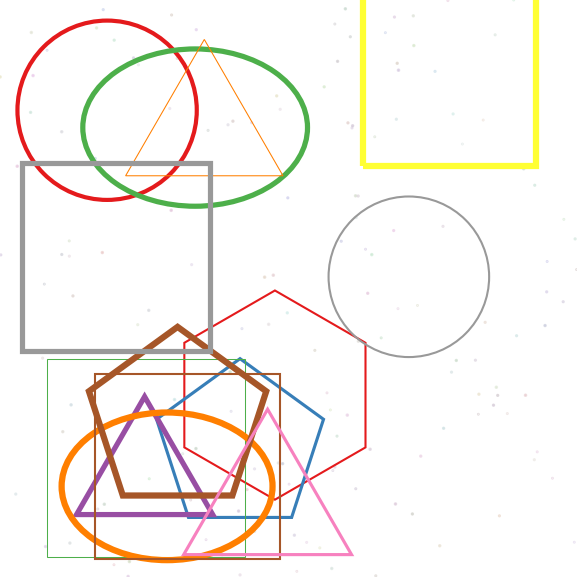[{"shape": "hexagon", "thickness": 1, "radius": 0.91, "center": [0.476, 0.315]}, {"shape": "circle", "thickness": 2, "radius": 0.78, "center": [0.185, 0.808]}, {"shape": "pentagon", "thickness": 1.5, "radius": 0.76, "center": [0.416, 0.226]}, {"shape": "square", "thickness": 0.5, "radius": 0.86, "center": [0.253, 0.206]}, {"shape": "oval", "thickness": 2.5, "radius": 0.97, "center": [0.338, 0.778]}, {"shape": "triangle", "thickness": 2.5, "radius": 0.68, "center": [0.25, 0.176]}, {"shape": "oval", "thickness": 3, "radius": 0.91, "center": [0.289, 0.157]}, {"shape": "triangle", "thickness": 0.5, "radius": 0.79, "center": [0.354, 0.773]}, {"shape": "square", "thickness": 3, "radius": 0.75, "center": [0.778, 0.861]}, {"shape": "square", "thickness": 1, "radius": 0.8, "center": [0.325, 0.192]}, {"shape": "pentagon", "thickness": 3, "radius": 0.81, "center": [0.308, 0.272]}, {"shape": "triangle", "thickness": 1.5, "radius": 0.84, "center": [0.463, 0.123]}, {"shape": "circle", "thickness": 1, "radius": 0.7, "center": [0.708, 0.52]}, {"shape": "square", "thickness": 2.5, "radius": 0.81, "center": [0.201, 0.554]}]